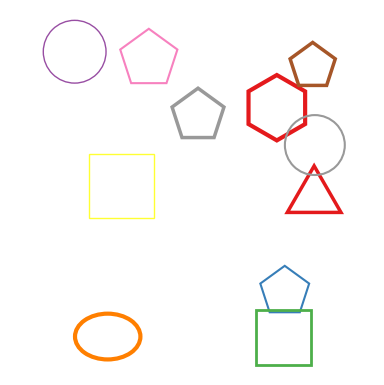[{"shape": "triangle", "thickness": 2.5, "radius": 0.4, "center": [0.816, 0.489]}, {"shape": "hexagon", "thickness": 3, "radius": 0.42, "center": [0.719, 0.72]}, {"shape": "pentagon", "thickness": 1.5, "radius": 0.33, "center": [0.74, 0.243]}, {"shape": "square", "thickness": 2, "radius": 0.35, "center": [0.736, 0.124]}, {"shape": "circle", "thickness": 1, "radius": 0.41, "center": [0.194, 0.866]}, {"shape": "oval", "thickness": 3, "radius": 0.42, "center": [0.28, 0.126]}, {"shape": "square", "thickness": 1, "radius": 0.42, "center": [0.316, 0.517]}, {"shape": "pentagon", "thickness": 2.5, "radius": 0.31, "center": [0.812, 0.828]}, {"shape": "pentagon", "thickness": 1.5, "radius": 0.39, "center": [0.387, 0.847]}, {"shape": "pentagon", "thickness": 2.5, "radius": 0.35, "center": [0.514, 0.7]}, {"shape": "circle", "thickness": 1.5, "radius": 0.39, "center": [0.818, 0.623]}]